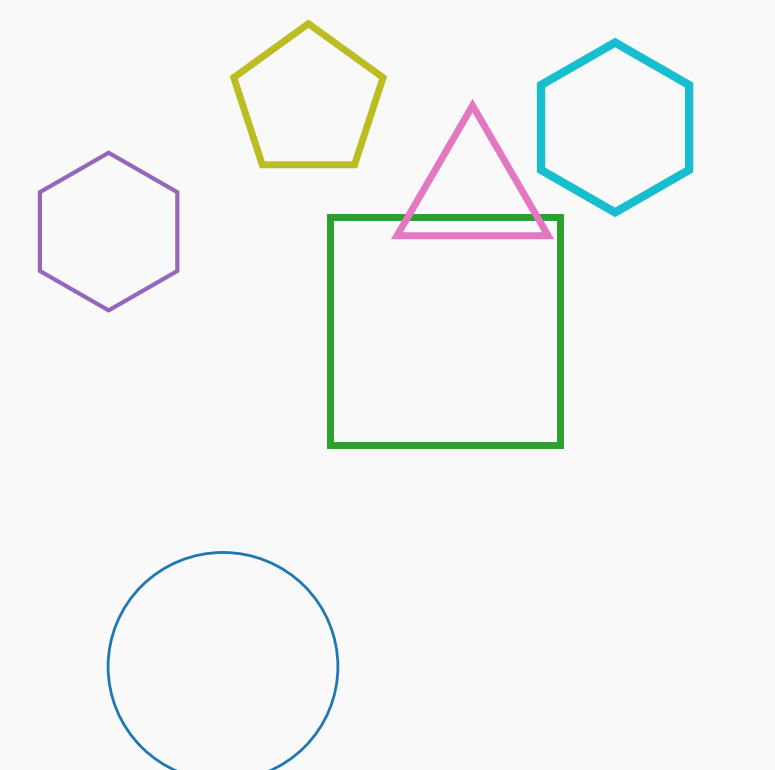[{"shape": "circle", "thickness": 1, "radius": 0.74, "center": [0.288, 0.134]}, {"shape": "square", "thickness": 2.5, "radius": 0.74, "center": [0.574, 0.57]}, {"shape": "hexagon", "thickness": 1.5, "radius": 0.51, "center": [0.14, 0.699]}, {"shape": "triangle", "thickness": 2.5, "radius": 0.56, "center": [0.61, 0.75]}, {"shape": "pentagon", "thickness": 2.5, "radius": 0.51, "center": [0.398, 0.868]}, {"shape": "hexagon", "thickness": 3, "radius": 0.55, "center": [0.794, 0.834]}]